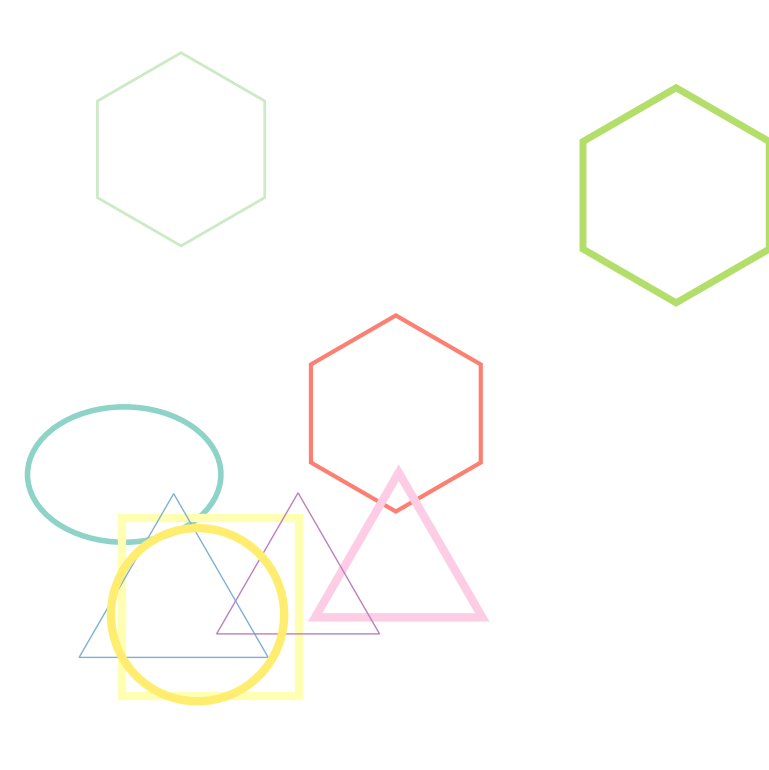[{"shape": "oval", "thickness": 2, "radius": 0.63, "center": [0.161, 0.384]}, {"shape": "square", "thickness": 3, "radius": 0.58, "center": [0.273, 0.211]}, {"shape": "hexagon", "thickness": 1.5, "radius": 0.64, "center": [0.514, 0.463]}, {"shape": "triangle", "thickness": 0.5, "radius": 0.71, "center": [0.226, 0.217]}, {"shape": "hexagon", "thickness": 2.5, "radius": 0.7, "center": [0.878, 0.746]}, {"shape": "triangle", "thickness": 3, "radius": 0.63, "center": [0.518, 0.261]}, {"shape": "triangle", "thickness": 0.5, "radius": 0.61, "center": [0.387, 0.238]}, {"shape": "hexagon", "thickness": 1, "radius": 0.63, "center": [0.235, 0.806]}, {"shape": "circle", "thickness": 3, "radius": 0.56, "center": [0.257, 0.202]}]